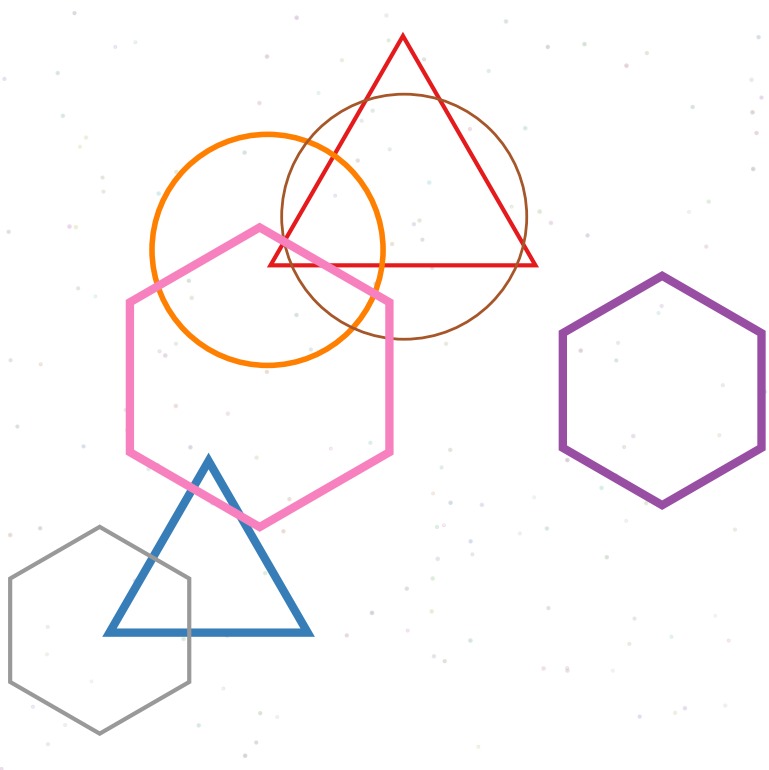[{"shape": "triangle", "thickness": 1.5, "radius": 0.99, "center": [0.523, 0.755]}, {"shape": "triangle", "thickness": 3, "radius": 0.74, "center": [0.271, 0.253]}, {"shape": "hexagon", "thickness": 3, "radius": 0.74, "center": [0.86, 0.493]}, {"shape": "circle", "thickness": 2, "radius": 0.75, "center": [0.347, 0.675]}, {"shape": "circle", "thickness": 1, "radius": 0.8, "center": [0.525, 0.719]}, {"shape": "hexagon", "thickness": 3, "radius": 0.97, "center": [0.337, 0.51]}, {"shape": "hexagon", "thickness": 1.5, "radius": 0.67, "center": [0.129, 0.181]}]